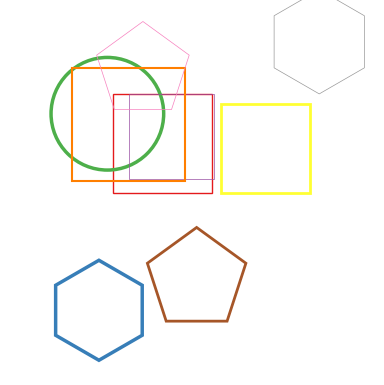[{"shape": "square", "thickness": 1, "radius": 0.64, "center": [0.422, 0.626]}, {"shape": "hexagon", "thickness": 2.5, "radius": 0.65, "center": [0.257, 0.194]}, {"shape": "circle", "thickness": 2.5, "radius": 0.73, "center": [0.279, 0.705]}, {"shape": "square", "thickness": 0.5, "radius": 0.55, "center": [0.444, 0.646]}, {"shape": "square", "thickness": 1.5, "radius": 0.73, "center": [0.334, 0.677]}, {"shape": "square", "thickness": 2, "radius": 0.57, "center": [0.69, 0.614]}, {"shape": "pentagon", "thickness": 2, "radius": 0.67, "center": [0.511, 0.275]}, {"shape": "pentagon", "thickness": 0.5, "radius": 0.63, "center": [0.371, 0.818]}, {"shape": "hexagon", "thickness": 0.5, "radius": 0.68, "center": [0.829, 0.891]}]